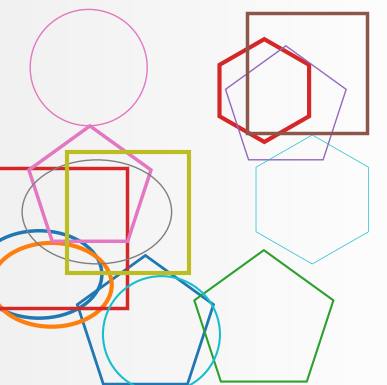[{"shape": "oval", "thickness": 2.5, "radius": 0.81, "center": [0.101, 0.287]}, {"shape": "pentagon", "thickness": 2, "radius": 0.92, "center": [0.375, 0.152]}, {"shape": "oval", "thickness": 3, "radius": 0.78, "center": [0.133, 0.26]}, {"shape": "pentagon", "thickness": 1.5, "radius": 0.94, "center": [0.681, 0.162]}, {"shape": "square", "thickness": 2.5, "radius": 0.91, "center": [0.144, 0.382]}, {"shape": "hexagon", "thickness": 3, "radius": 0.67, "center": [0.682, 0.765]}, {"shape": "pentagon", "thickness": 1, "radius": 0.82, "center": [0.738, 0.717]}, {"shape": "square", "thickness": 2.5, "radius": 0.78, "center": [0.792, 0.81]}, {"shape": "circle", "thickness": 1, "radius": 0.76, "center": [0.229, 0.824]}, {"shape": "pentagon", "thickness": 2.5, "radius": 0.83, "center": [0.232, 0.507]}, {"shape": "oval", "thickness": 1, "radius": 0.96, "center": [0.25, 0.45]}, {"shape": "square", "thickness": 3, "radius": 0.79, "center": [0.331, 0.448]}, {"shape": "hexagon", "thickness": 0.5, "radius": 0.84, "center": [0.806, 0.482]}, {"shape": "circle", "thickness": 1.5, "radius": 0.75, "center": [0.417, 0.132]}]